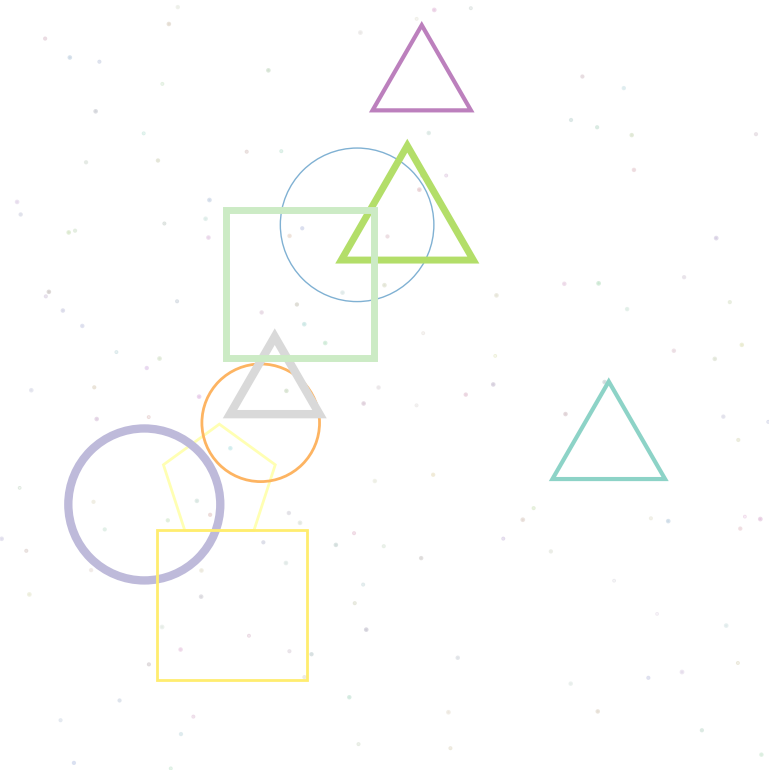[{"shape": "triangle", "thickness": 1.5, "radius": 0.42, "center": [0.791, 0.42]}, {"shape": "pentagon", "thickness": 1, "radius": 0.38, "center": [0.285, 0.373]}, {"shape": "circle", "thickness": 3, "radius": 0.49, "center": [0.187, 0.345]}, {"shape": "circle", "thickness": 0.5, "radius": 0.5, "center": [0.464, 0.708]}, {"shape": "circle", "thickness": 1, "radius": 0.38, "center": [0.339, 0.451]}, {"shape": "triangle", "thickness": 2.5, "radius": 0.5, "center": [0.529, 0.712]}, {"shape": "triangle", "thickness": 3, "radius": 0.34, "center": [0.357, 0.496]}, {"shape": "triangle", "thickness": 1.5, "radius": 0.37, "center": [0.548, 0.894]}, {"shape": "square", "thickness": 2.5, "radius": 0.48, "center": [0.389, 0.631]}, {"shape": "square", "thickness": 1, "radius": 0.49, "center": [0.301, 0.214]}]